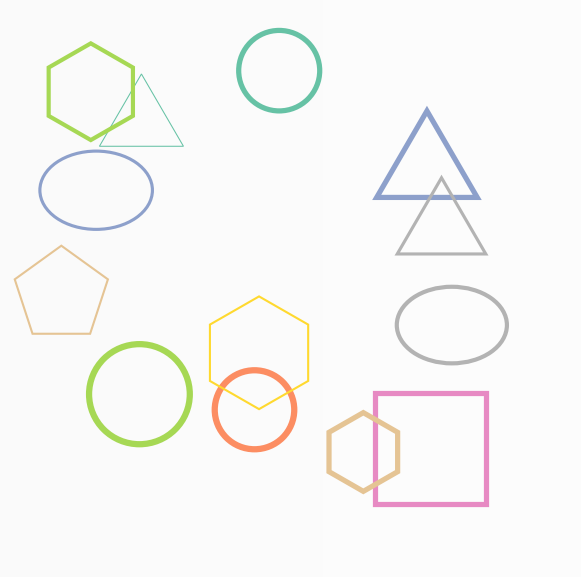[{"shape": "triangle", "thickness": 0.5, "radius": 0.42, "center": [0.243, 0.788]}, {"shape": "circle", "thickness": 2.5, "radius": 0.35, "center": [0.48, 0.877]}, {"shape": "circle", "thickness": 3, "radius": 0.34, "center": [0.438, 0.29]}, {"shape": "oval", "thickness": 1.5, "radius": 0.48, "center": [0.165, 0.67]}, {"shape": "triangle", "thickness": 2.5, "radius": 0.5, "center": [0.735, 0.707]}, {"shape": "square", "thickness": 2.5, "radius": 0.48, "center": [0.741, 0.222]}, {"shape": "circle", "thickness": 3, "radius": 0.43, "center": [0.24, 0.317]}, {"shape": "hexagon", "thickness": 2, "radius": 0.42, "center": [0.156, 0.84]}, {"shape": "hexagon", "thickness": 1, "radius": 0.49, "center": [0.446, 0.388]}, {"shape": "pentagon", "thickness": 1, "radius": 0.42, "center": [0.106, 0.489]}, {"shape": "hexagon", "thickness": 2.5, "radius": 0.34, "center": [0.625, 0.216]}, {"shape": "triangle", "thickness": 1.5, "radius": 0.44, "center": [0.76, 0.603]}, {"shape": "oval", "thickness": 2, "radius": 0.47, "center": [0.777, 0.436]}]